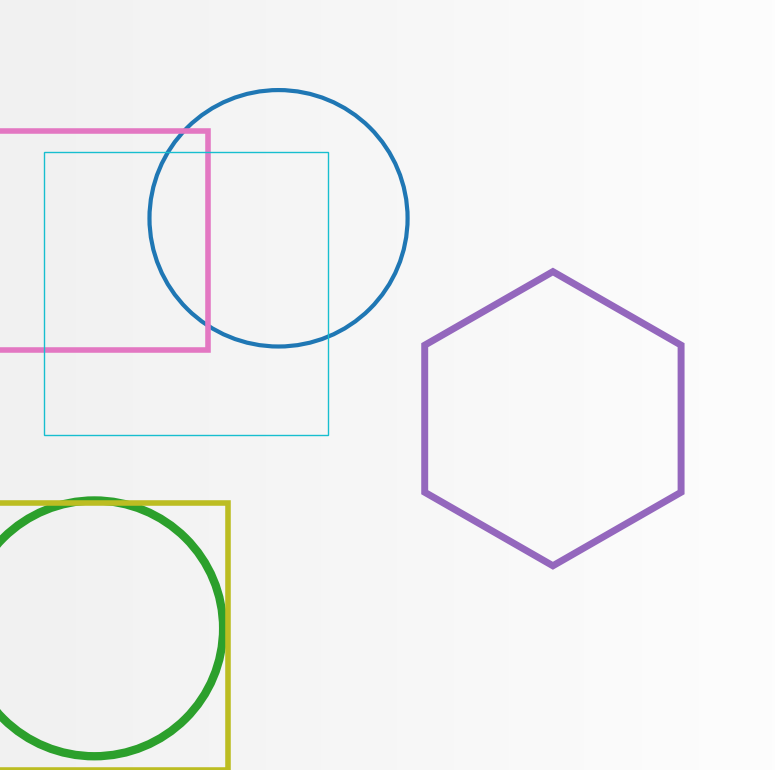[{"shape": "circle", "thickness": 1.5, "radius": 0.83, "center": [0.359, 0.717]}, {"shape": "circle", "thickness": 3, "radius": 0.83, "center": [0.122, 0.184]}, {"shape": "hexagon", "thickness": 2.5, "radius": 0.95, "center": [0.713, 0.456]}, {"shape": "square", "thickness": 2, "radius": 0.71, "center": [0.127, 0.688]}, {"shape": "square", "thickness": 2, "radius": 0.87, "center": [0.121, 0.173]}, {"shape": "square", "thickness": 0.5, "radius": 0.92, "center": [0.24, 0.619]}]